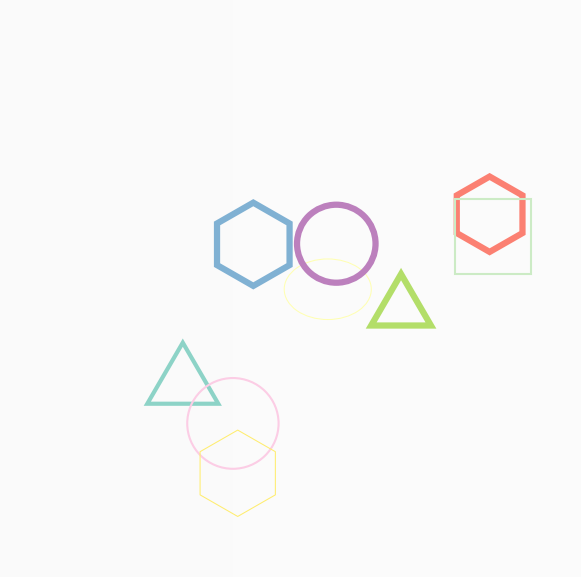[{"shape": "triangle", "thickness": 2, "radius": 0.35, "center": [0.314, 0.335]}, {"shape": "oval", "thickness": 0.5, "radius": 0.37, "center": [0.564, 0.498]}, {"shape": "hexagon", "thickness": 3, "radius": 0.33, "center": [0.842, 0.628]}, {"shape": "hexagon", "thickness": 3, "radius": 0.36, "center": [0.436, 0.576]}, {"shape": "triangle", "thickness": 3, "radius": 0.3, "center": [0.69, 0.465]}, {"shape": "circle", "thickness": 1, "radius": 0.39, "center": [0.401, 0.266]}, {"shape": "circle", "thickness": 3, "radius": 0.34, "center": [0.579, 0.577]}, {"shape": "square", "thickness": 1, "radius": 0.32, "center": [0.848, 0.59]}, {"shape": "hexagon", "thickness": 0.5, "radius": 0.37, "center": [0.409, 0.18]}]